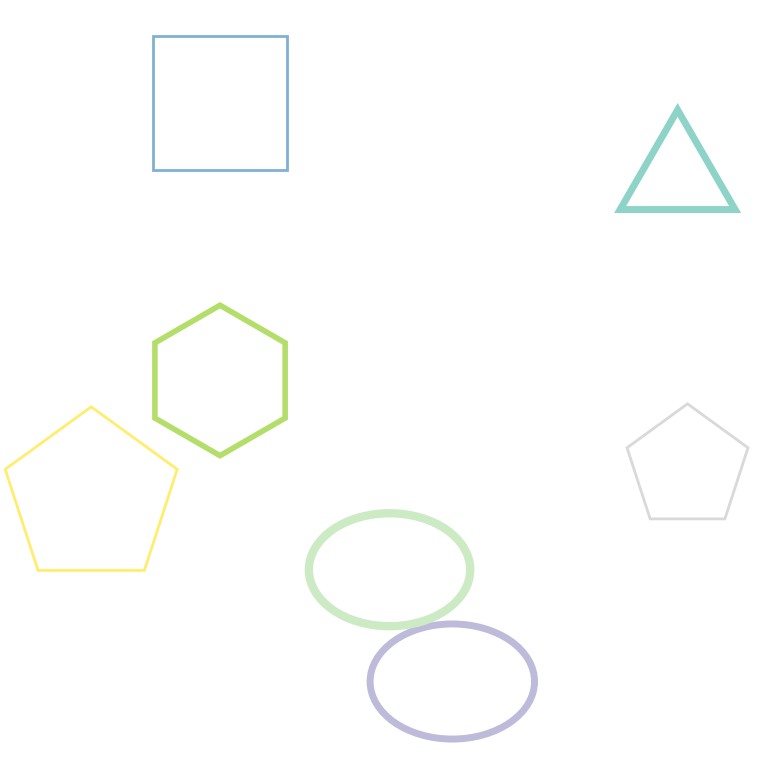[{"shape": "triangle", "thickness": 2.5, "radius": 0.43, "center": [0.88, 0.771]}, {"shape": "oval", "thickness": 2.5, "radius": 0.53, "center": [0.587, 0.115]}, {"shape": "square", "thickness": 1, "radius": 0.44, "center": [0.286, 0.867]}, {"shape": "hexagon", "thickness": 2, "radius": 0.49, "center": [0.286, 0.506]}, {"shape": "pentagon", "thickness": 1, "radius": 0.41, "center": [0.893, 0.393]}, {"shape": "oval", "thickness": 3, "radius": 0.52, "center": [0.506, 0.26]}, {"shape": "pentagon", "thickness": 1, "radius": 0.59, "center": [0.118, 0.354]}]